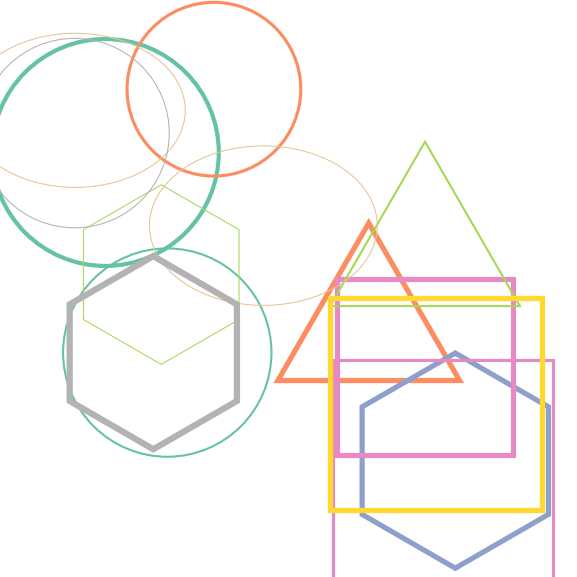[{"shape": "circle", "thickness": 1, "radius": 0.9, "center": [0.29, 0.389]}, {"shape": "circle", "thickness": 2, "radius": 0.98, "center": [0.182, 0.735]}, {"shape": "circle", "thickness": 1.5, "radius": 0.75, "center": [0.37, 0.845]}, {"shape": "triangle", "thickness": 2.5, "radius": 0.91, "center": [0.639, 0.431]}, {"shape": "hexagon", "thickness": 2.5, "radius": 0.93, "center": [0.788, 0.202]}, {"shape": "square", "thickness": 2.5, "radius": 0.76, "center": [0.736, 0.364]}, {"shape": "square", "thickness": 1.5, "radius": 0.95, "center": [0.767, 0.186]}, {"shape": "hexagon", "thickness": 0.5, "radius": 0.78, "center": [0.279, 0.524]}, {"shape": "triangle", "thickness": 1, "radius": 0.95, "center": [0.736, 0.564]}, {"shape": "square", "thickness": 2.5, "radius": 0.92, "center": [0.755, 0.299]}, {"shape": "oval", "thickness": 0.5, "radius": 0.95, "center": [0.13, 0.808]}, {"shape": "oval", "thickness": 0.5, "radius": 0.99, "center": [0.456, 0.608]}, {"shape": "hexagon", "thickness": 3, "radius": 0.84, "center": [0.265, 0.388]}, {"shape": "circle", "thickness": 0.5, "radius": 0.82, "center": [0.129, 0.769]}]